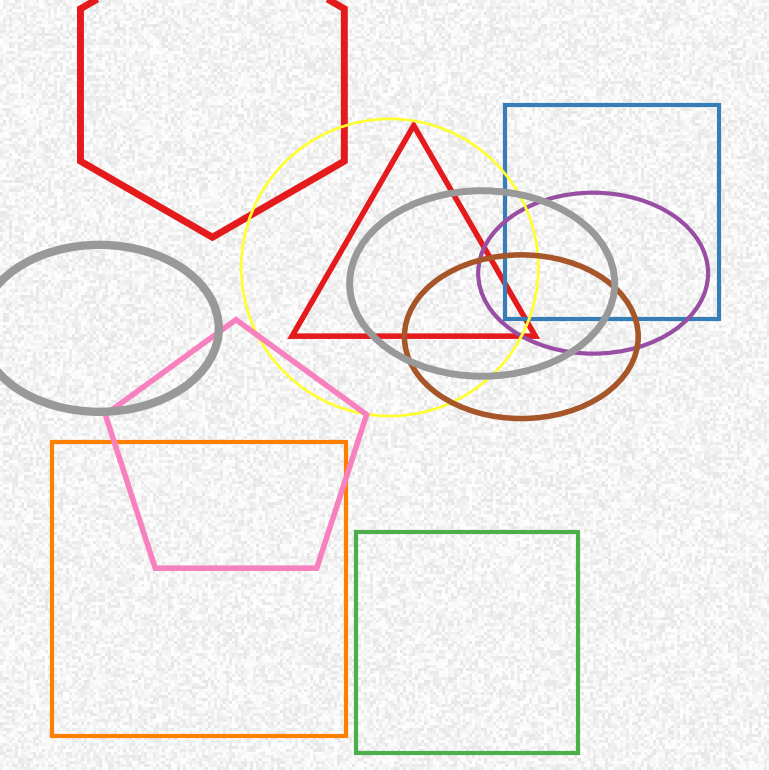[{"shape": "triangle", "thickness": 2, "radius": 0.91, "center": [0.537, 0.655]}, {"shape": "hexagon", "thickness": 2.5, "radius": 0.99, "center": [0.276, 0.89]}, {"shape": "square", "thickness": 1.5, "radius": 0.7, "center": [0.794, 0.724]}, {"shape": "square", "thickness": 1.5, "radius": 0.72, "center": [0.606, 0.165]}, {"shape": "oval", "thickness": 1.5, "radius": 0.75, "center": [0.77, 0.645]}, {"shape": "square", "thickness": 1.5, "radius": 0.95, "center": [0.259, 0.235]}, {"shape": "circle", "thickness": 1, "radius": 0.96, "center": [0.506, 0.653]}, {"shape": "oval", "thickness": 2, "radius": 0.76, "center": [0.677, 0.563]}, {"shape": "pentagon", "thickness": 2, "radius": 0.89, "center": [0.306, 0.406]}, {"shape": "oval", "thickness": 3, "radius": 0.77, "center": [0.129, 0.574]}, {"shape": "oval", "thickness": 2.5, "radius": 0.86, "center": [0.626, 0.632]}]